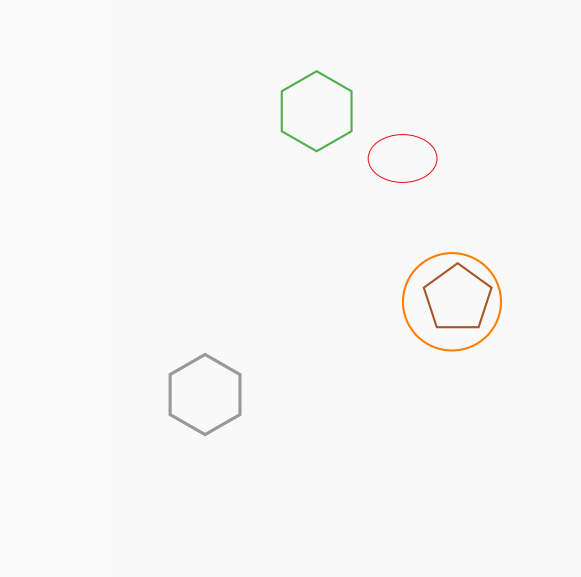[{"shape": "oval", "thickness": 0.5, "radius": 0.3, "center": [0.693, 0.725]}, {"shape": "hexagon", "thickness": 1, "radius": 0.35, "center": [0.545, 0.807]}, {"shape": "circle", "thickness": 1, "radius": 0.42, "center": [0.778, 0.477]}, {"shape": "pentagon", "thickness": 1, "radius": 0.31, "center": [0.787, 0.482]}, {"shape": "hexagon", "thickness": 1.5, "radius": 0.35, "center": [0.353, 0.316]}]